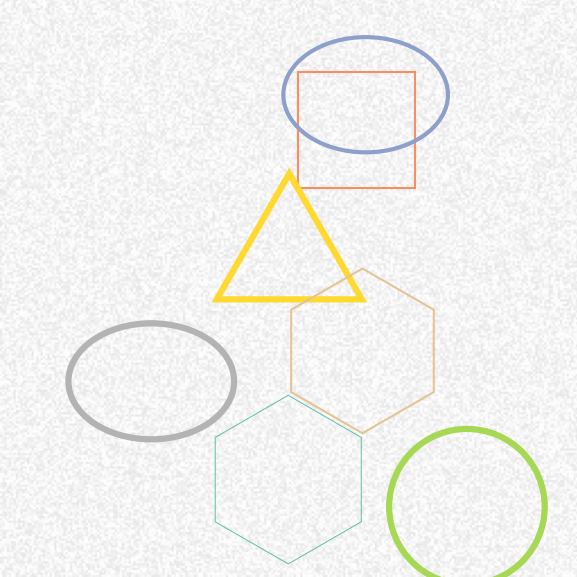[{"shape": "hexagon", "thickness": 0.5, "radius": 0.73, "center": [0.499, 0.169]}, {"shape": "square", "thickness": 1, "radius": 0.5, "center": [0.617, 0.774]}, {"shape": "oval", "thickness": 2, "radius": 0.71, "center": [0.633, 0.835]}, {"shape": "circle", "thickness": 3, "radius": 0.67, "center": [0.809, 0.122]}, {"shape": "triangle", "thickness": 3, "radius": 0.73, "center": [0.501, 0.553]}, {"shape": "hexagon", "thickness": 1, "radius": 0.71, "center": [0.628, 0.392]}, {"shape": "oval", "thickness": 3, "radius": 0.72, "center": [0.262, 0.339]}]